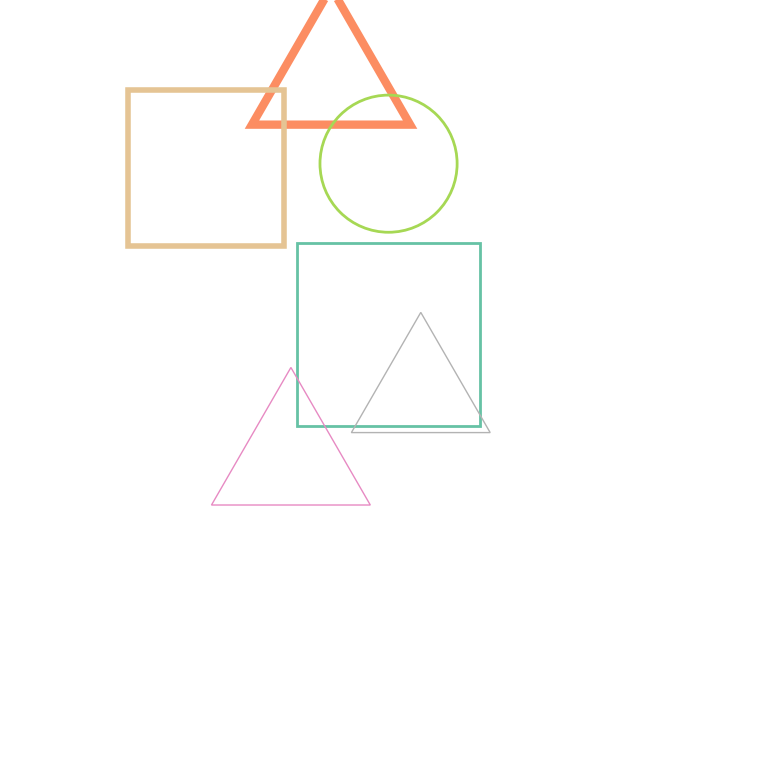[{"shape": "square", "thickness": 1, "radius": 0.59, "center": [0.504, 0.565]}, {"shape": "triangle", "thickness": 3, "radius": 0.59, "center": [0.43, 0.897]}, {"shape": "triangle", "thickness": 0.5, "radius": 0.6, "center": [0.378, 0.404]}, {"shape": "circle", "thickness": 1, "radius": 0.45, "center": [0.505, 0.787]}, {"shape": "square", "thickness": 2, "radius": 0.51, "center": [0.267, 0.782]}, {"shape": "triangle", "thickness": 0.5, "radius": 0.52, "center": [0.546, 0.49]}]